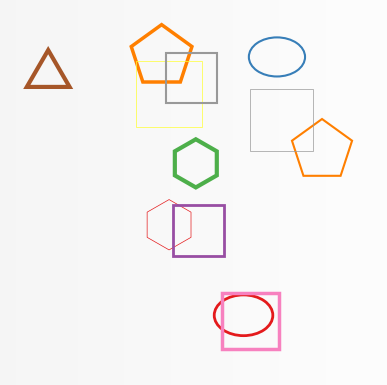[{"shape": "oval", "thickness": 2, "radius": 0.38, "center": [0.628, 0.181]}, {"shape": "hexagon", "thickness": 0.5, "radius": 0.33, "center": [0.436, 0.416]}, {"shape": "oval", "thickness": 1.5, "radius": 0.36, "center": [0.715, 0.852]}, {"shape": "hexagon", "thickness": 3, "radius": 0.31, "center": [0.505, 0.576]}, {"shape": "square", "thickness": 2, "radius": 0.33, "center": [0.513, 0.401]}, {"shape": "pentagon", "thickness": 2.5, "radius": 0.41, "center": [0.417, 0.854]}, {"shape": "pentagon", "thickness": 1.5, "radius": 0.41, "center": [0.831, 0.609]}, {"shape": "square", "thickness": 0.5, "radius": 0.43, "center": [0.435, 0.755]}, {"shape": "triangle", "thickness": 3, "radius": 0.32, "center": [0.124, 0.806]}, {"shape": "square", "thickness": 2.5, "radius": 0.37, "center": [0.646, 0.166]}, {"shape": "square", "thickness": 0.5, "radius": 0.41, "center": [0.727, 0.688]}, {"shape": "square", "thickness": 1.5, "radius": 0.33, "center": [0.495, 0.797]}]